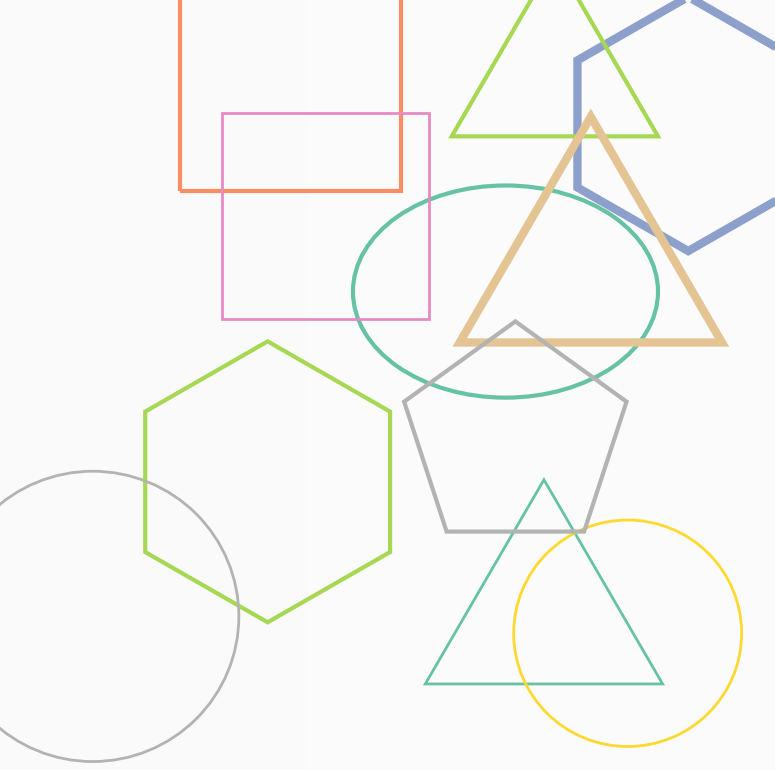[{"shape": "oval", "thickness": 1.5, "radius": 0.98, "center": [0.652, 0.621]}, {"shape": "triangle", "thickness": 1, "radius": 0.88, "center": [0.702, 0.2]}, {"shape": "square", "thickness": 1.5, "radius": 0.71, "center": [0.374, 0.895]}, {"shape": "hexagon", "thickness": 3, "radius": 0.83, "center": [0.888, 0.839]}, {"shape": "square", "thickness": 1, "radius": 0.67, "center": [0.42, 0.719]}, {"shape": "hexagon", "thickness": 1.5, "radius": 0.91, "center": [0.345, 0.374]}, {"shape": "triangle", "thickness": 1.5, "radius": 0.77, "center": [0.716, 0.9]}, {"shape": "circle", "thickness": 1, "radius": 0.74, "center": [0.81, 0.178]}, {"shape": "triangle", "thickness": 3, "radius": 0.98, "center": [0.762, 0.653]}, {"shape": "pentagon", "thickness": 1.5, "radius": 0.75, "center": [0.665, 0.432]}, {"shape": "circle", "thickness": 1, "radius": 0.94, "center": [0.12, 0.199]}]